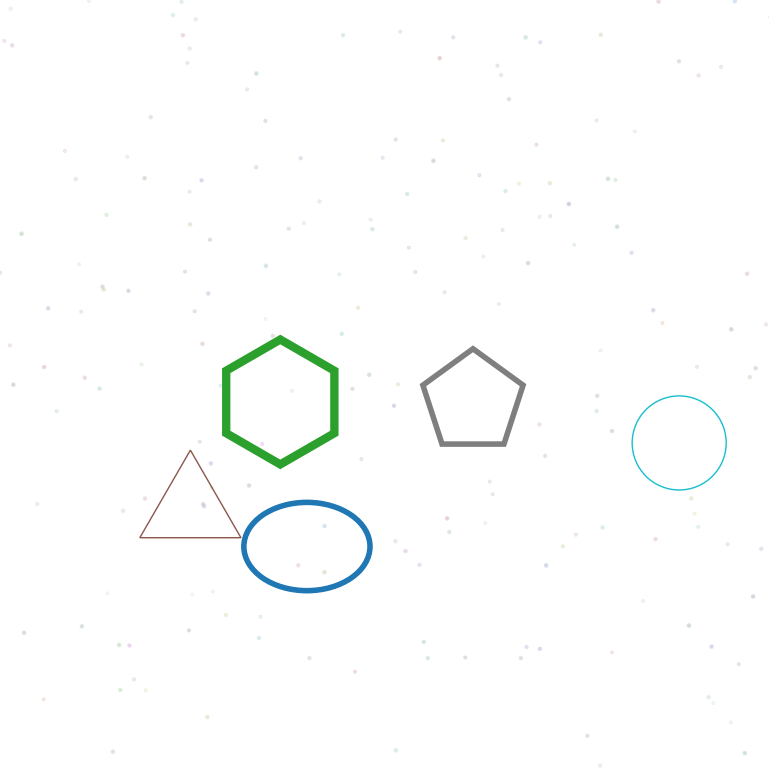[{"shape": "oval", "thickness": 2, "radius": 0.41, "center": [0.399, 0.29]}, {"shape": "hexagon", "thickness": 3, "radius": 0.41, "center": [0.364, 0.478]}, {"shape": "triangle", "thickness": 0.5, "radius": 0.38, "center": [0.247, 0.34]}, {"shape": "pentagon", "thickness": 2, "radius": 0.34, "center": [0.614, 0.479]}, {"shape": "circle", "thickness": 0.5, "radius": 0.31, "center": [0.882, 0.425]}]